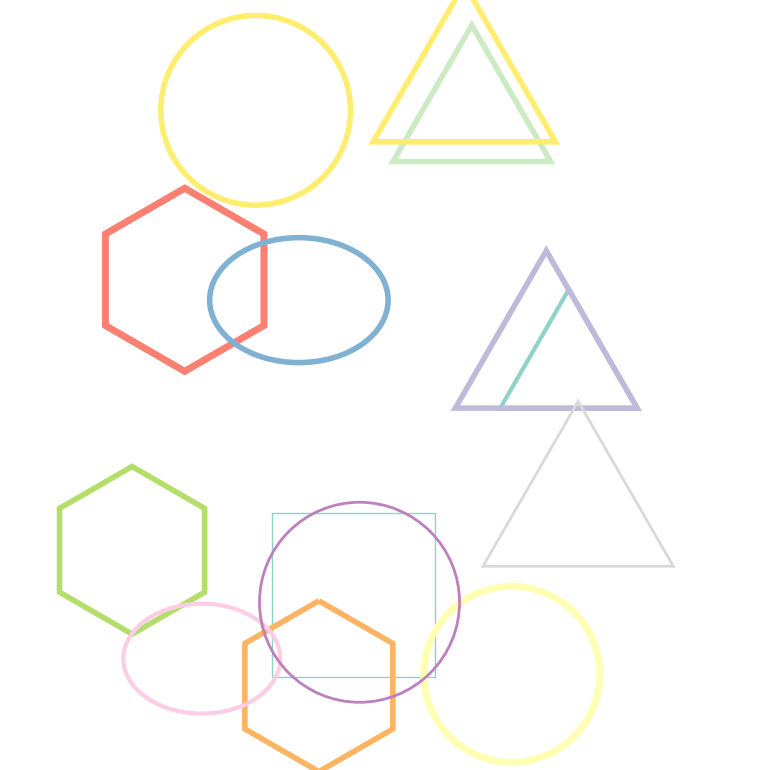[{"shape": "square", "thickness": 0.5, "radius": 0.53, "center": [0.459, 0.228]}, {"shape": "triangle", "thickness": 1.5, "radius": 0.52, "center": [0.739, 0.521]}, {"shape": "circle", "thickness": 2.5, "radius": 0.57, "center": [0.665, 0.124]}, {"shape": "triangle", "thickness": 2, "radius": 0.68, "center": [0.709, 0.538]}, {"shape": "hexagon", "thickness": 2.5, "radius": 0.59, "center": [0.24, 0.637]}, {"shape": "oval", "thickness": 2, "radius": 0.58, "center": [0.388, 0.61]}, {"shape": "hexagon", "thickness": 2, "radius": 0.55, "center": [0.414, 0.109]}, {"shape": "hexagon", "thickness": 2, "radius": 0.54, "center": [0.172, 0.285]}, {"shape": "oval", "thickness": 1.5, "radius": 0.51, "center": [0.262, 0.145]}, {"shape": "triangle", "thickness": 1, "radius": 0.71, "center": [0.751, 0.336]}, {"shape": "circle", "thickness": 1, "radius": 0.65, "center": [0.467, 0.218]}, {"shape": "triangle", "thickness": 2, "radius": 0.59, "center": [0.613, 0.849]}, {"shape": "circle", "thickness": 2, "radius": 0.62, "center": [0.332, 0.857]}, {"shape": "triangle", "thickness": 2, "radius": 0.68, "center": [0.603, 0.884]}]